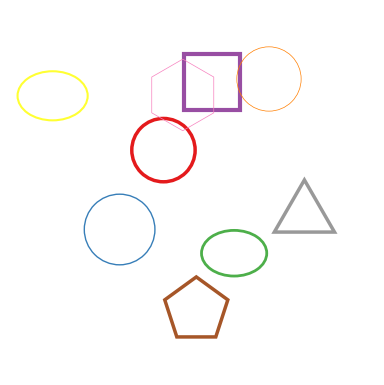[{"shape": "circle", "thickness": 2.5, "radius": 0.41, "center": [0.425, 0.61]}, {"shape": "circle", "thickness": 1, "radius": 0.46, "center": [0.311, 0.404]}, {"shape": "oval", "thickness": 2, "radius": 0.42, "center": [0.608, 0.342]}, {"shape": "square", "thickness": 3, "radius": 0.37, "center": [0.55, 0.786]}, {"shape": "circle", "thickness": 0.5, "radius": 0.42, "center": [0.699, 0.795]}, {"shape": "oval", "thickness": 1.5, "radius": 0.46, "center": [0.137, 0.751]}, {"shape": "pentagon", "thickness": 2.5, "radius": 0.43, "center": [0.51, 0.195]}, {"shape": "hexagon", "thickness": 0.5, "radius": 0.46, "center": [0.475, 0.753]}, {"shape": "triangle", "thickness": 2.5, "radius": 0.45, "center": [0.791, 0.442]}]